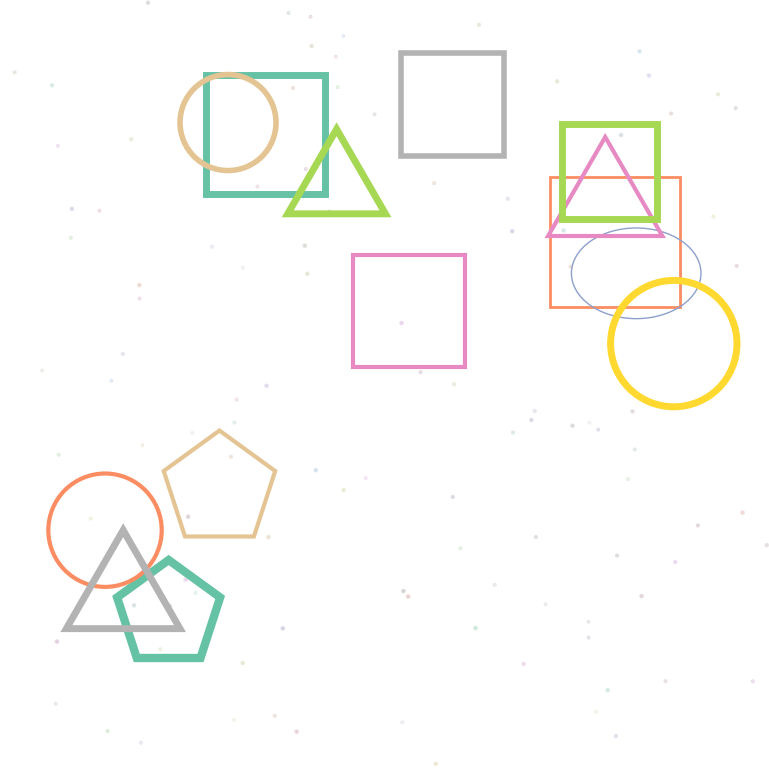[{"shape": "square", "thickness": 2.5, "radius": 0.39, "center": [0.345, 0.826]}, {"shape": "pentagon", "thickness": 3, "radius": 0.35, "center": [0.219, 0.202]}, {"shape": "square", "thickness": 1, "radius": 0.42, "center": [0.798, 0.686]}, {"shape": "circle", "thickness": 1.5, "radius": 0.37, "center": [0.136, 0.311]}, {"shape": "oval", "thickness": 0.5, "radius": 0.42, "center": [0.826, 0.645]}, {"shape": "triangle", "thickness": 1.5, "radius": 0.43, "center": [0.786, 0.736]}, {"shape": "square", "thickness": 1.5, "radius": 0.36, "center": [0.531, 0.596]}, {"shape": "square", "thickness": 2.5, "radius": 0.31, "center": [0.792, 0.777]}, {"shape": "triangle", "thickness": 2.5, "radius": 0.37, "center": [0.437, 0.759]}, {"shape": "circle", "thickness": 2.5, "radius": 0.41, "center": [0.875, 0.554]}, {"shape": "circle", "thickness": 2, "radius": 0.31, "center": [0.296, 0.841]}, {"shape": "pentagon", "thickness": 1.5, "radius": 0.38, "center": [0.285, 0.365]}, {"shape": "triangle", "thickness": 2.5, "radius": 0.43, "center": [0.16, 0.226]}, {"shape": "square", "thickness": 2, "radius": 0.34, "center": [0.588, 0.864]}]